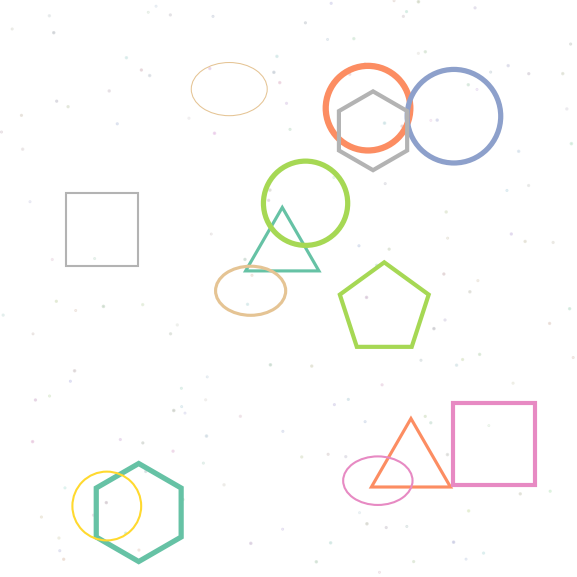[{"shape": "hexagon", "thickness": 2.5, "radius": 0.42, "center": [0.24, 0.112]}, {"shape": "triangle", "thickness": 1.5, "radius": 0.37, "center": [0.489, 0.567]}, {"shape": "triangle", "thickness": 1.5, "radius": 0.4, "center": [0.712, 0.195]}, {"shape": "circle", "thickness": 3, "radius": 0.37, "center": [0.637, 0.812]}, {"shape": "circle", "thickness": 2.5, "radius": 0.41, "center": [0.786, 0.798]}, {"shape": "oval", "thickness": 1, "radius": 0.3, "center": [0.654, 0.167]}, {"shape": "square", "thickness": 2, "radius": 0.35, "center": [0.856, 0.231]}, {"shape": "pentagon", "thickness": 2, "radius": 0.4, "center": [0.665, 0.464]}, {"shape": "circle", "thickness": 2.5, "radius": 0.36, "center": [0.529, 0.647]}, {"shape": "circle", "thickness": 1, "radius": 0.3, "center": [0.185, 0.123]}, {"shape": "oval", "thickness": 1.5, "radius": 0.3, "center": [0.434, 0.496]}, {"shape": "oval", "thickness": 0.5, "radius": 0.33, "center": [0.397, 0.845]}, {"shape": "hexagon", "thickness": 2, "radius": 0.34, "center": [0.646, 0.773]}, {"shape": "square", "thickness": 1, "radius": 0.31, "center": [0.177, 0.601]}]